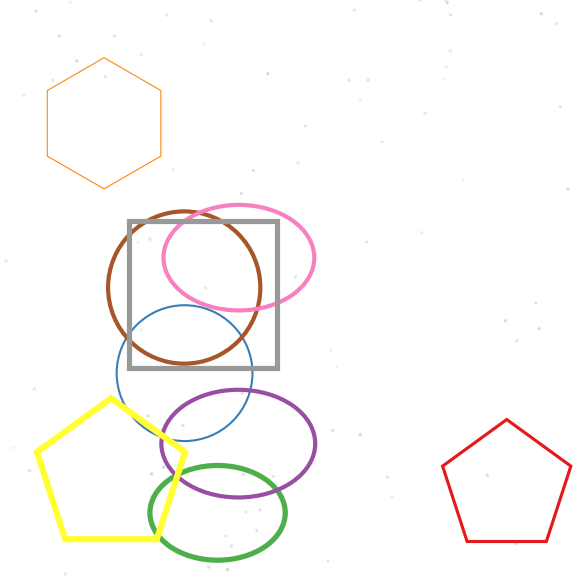[{"shape": "pentagon", "thickness": 1.5, "radius": 0.58, "center": [0.877, 0.156]}, {"shape": "circle", "thickness": 1, "radius": 0.59, "center": [0.32, 0.353]}, {"shape": "oval", "thickness": 2.5, "radius": 0.59, "center": [0.377, 0.111]}, {"shape": "oval", "thickness": 2, "radius": 0.67, "center": [0.413, 0.231]}, {"shape": "hexagon", "thickness": 0.5, "radius": 0.57, "center": [0.18, 0.786]}, {"shape": "pentagon", "thickness": 3, "radius": 0.67, "center": [0.192, 0.175]}, {"shape": "circle", "thickness": 2, "radius": 0.66, "center": [0.319, 0.501]}, {"shape": "oval", "thickness": 2, "radius": 0.65, "center": [0.414, 0.553]}, {"shape": "square", "thickness": 2.5, "radius": 0.64, "center": [0.351, 0.489]}]